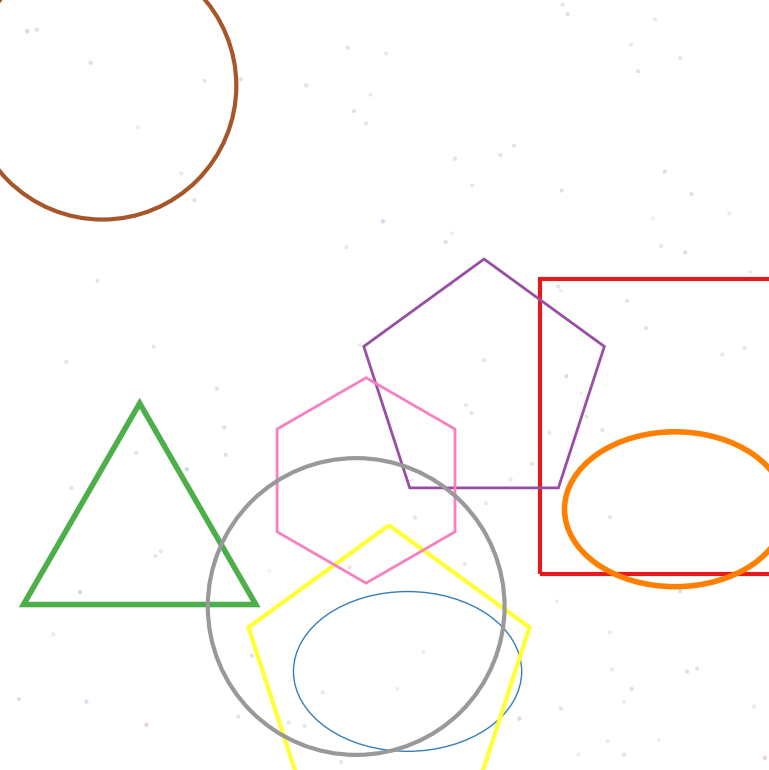[{"shape": "square", "thickness": 1.5, "radius": 0.96, "center": [0.894, 0.446]}, {"shape": "oval", "thickness": 0.5, "radius": 0.74, "center": [0.529, 0.128]}, {"shape": "triangle", "thickness": 2, "radius": 0.87, "center": [0.181, 0.302]}, {"shape": "pentagon", "thickness": 1, "radius": 0.82, "center": [0.629, 0.499]}, {"shape": "oval", "thickness": 2, "radius": 0.72, "center": [0.877, 0.339]}, {"shape": "pentagon", "thickness": 1.5, "radius": 0.96, "center": [0.505, 0.126]}, {"shape": "circle", "thickness": 1.5, "radius": 0.87, "center": [0.133, 0.889]}, {"shape": "hexagon", "thickness": 1, "radius": 0.67, "center": [0.475, 0.376]}, {"shape": "circle", "thickness": 1.5, "radius": 0.96, "center": [0.463, 0.212]}]